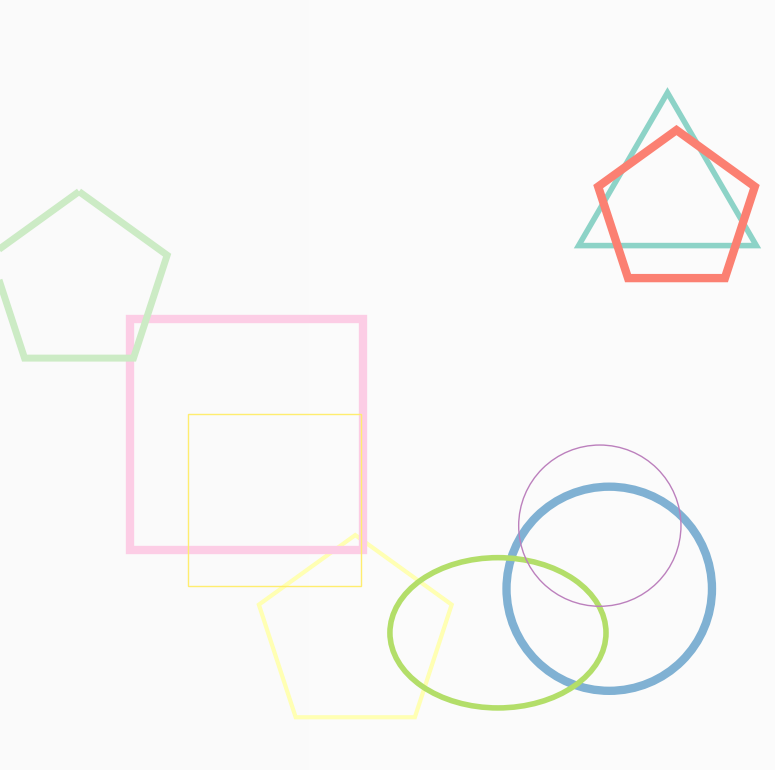[{"shape": "triangle", "thickness": 2, "radius": 0.66, "center": [0.861, 0.747]}, {"shape": "pentagon", "thickness": 1.5, "radius": 0.65, "center": [0.458, 0.174]}, {"shape": "pentagon", "thickness": 3, "radius": 0.53, "center": [0.873, 0.725]}, {"shape": "circle", "thickness": 3, "radius": 0.66, "center": [0.786, 0.235]}, {"shape": "oval", "thickness": 2, "radius": 0.7, "center": [0.643, 0.178]}, {"shape": "square", "thickness": 3, "radius": 0.75, "center": [0.318, 0.436]}, {"shape": "circle", "thickness": 0.5, "radius": 0.52, "center": [0.774, 0.317]}, {"shape": "pentagon", "thickness": 2.5, "radius": 0.6, "center": [0.102, 0.632]}, {"shape": "square", "thickness": 0.5, "radius": 0.56, "center": [0.354, 0.351]}]